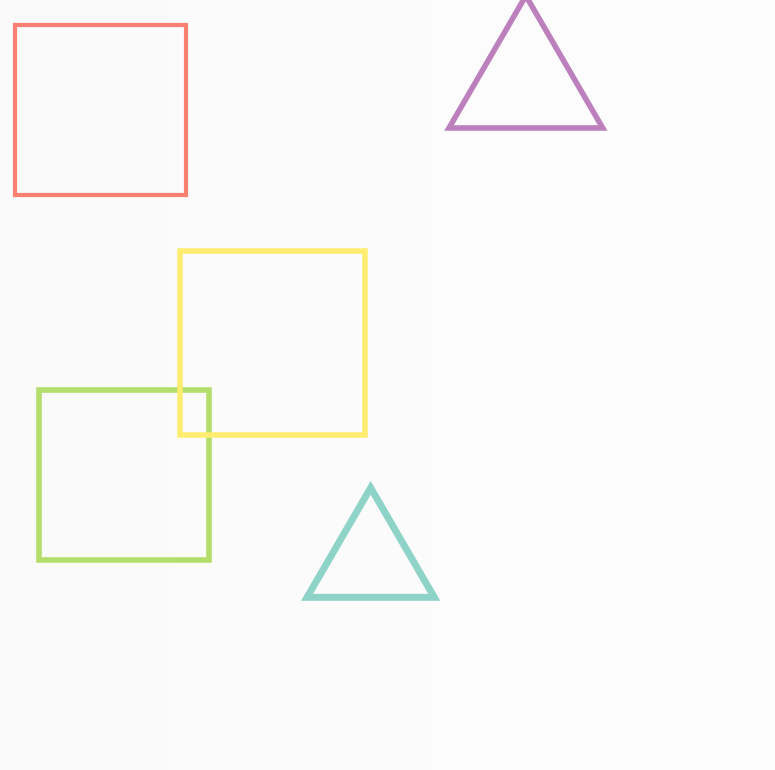[{"shape": "triangle", "thickness": 2.5, "radius": 0.47, "center": [0.478, 0.272]}, {"shape": "square", "thickness": 1.5, "radius": 0.55, "center": [0.129, 0.858]}, {"shape": "square", "thickness": 2, "radius": 0.55, "center": [0.16, 0.383]}, {"shape": "triangle", "thickness": 2, "radius": 0.57, "center": [0.679, 0.891]}, {"shape": "square", "thickness": 2, "radius": 0.6, "center": [0.352, 0.554]}]